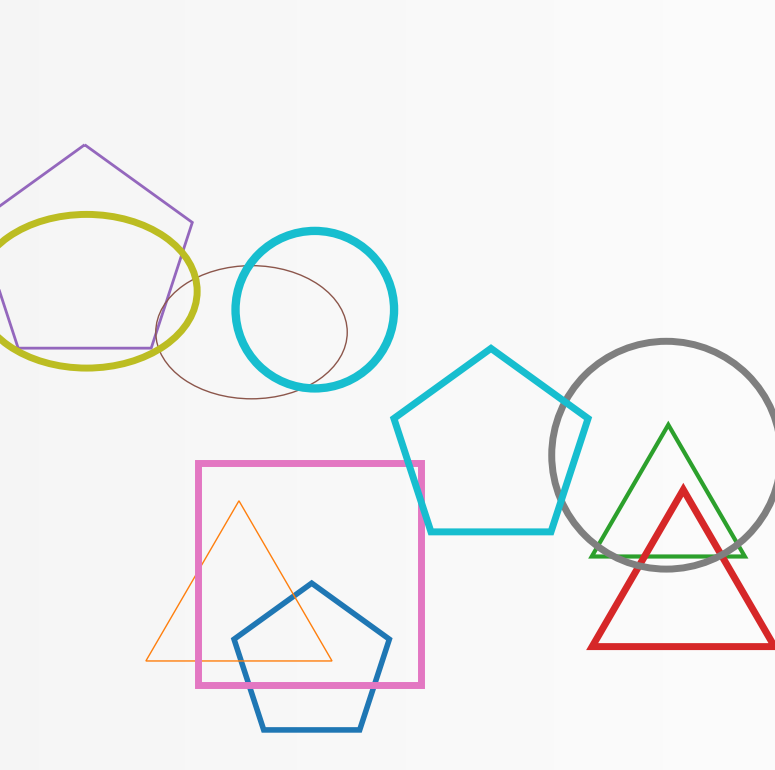[{"shape": "pentagon", "thickness": 2, "radius": 0.53, "center": [0.402, 0.137]}, {"shape": "triangle", "thickness": 0.5, "radius": 0.69, "center": [0.308, 0.211]}, {"shape": "triangle", "thickness": 1.5, "radius": 0.57, "center": [0.862, 0.334]}, {"shape": "triangle", "thickness": 2.5, "radius": 0.68, "center": [0.882, 0.228]}, {"shape": "pentagon", "thickness": 1, "radius": 0.73, "center": [0.109, 0.666]}, {"shape": "oval", "thickness": 0.5, "radius": 0.62, "center": [0.325, 0.569]}, {"shape": "square", "thickness": 2.5, "radius": 0.72, "center": [0.399, 0.255]}, {"shape": "circle", "thickness": 2.5, "radius": 0.74, "center": [0.86, 0.409]}, {"shape": "oval", "thickness": 2.5, "radius": 0.71, "center": [0.112, 0.622]}, {"shape": "pentagon", "thickness": 2.5, "radius": 0.66, "center": [0.634, 0.416]}, {"shape": "circle", "thickness": 3, "radius": 0.51, "center": [0.406, 0.598]}]